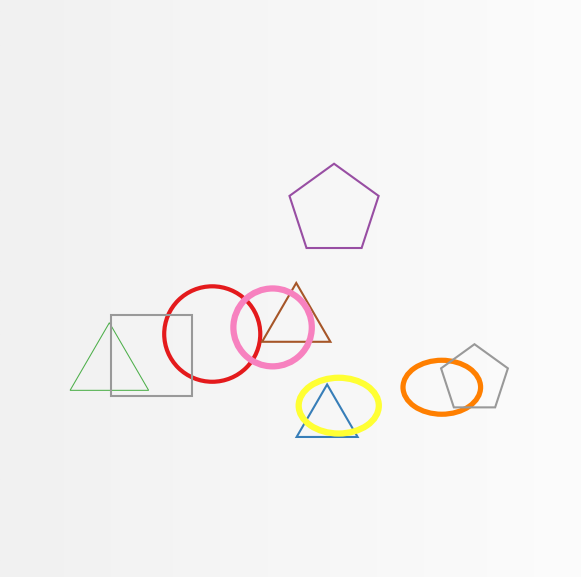[{"shape": "circle", "thickness": 2, "radius": 0.41, "center": [0.365, 0.421]}, {"shape": "triangle", "thickness": 1, "radius": 0.3, "center": [0.563, 0.273]}, {"shape": "triangle", "thickness": 0.5, "radius": 0.39, "center": [0.188, 0.362]}, {"shape": "pentagon", "thickness": 1, "radius": 0.4, "center": [0.575, 0.635]}, {"shape": "oval", "thickness": 2.5, "radius": 0.33, "center": [0.76, 0.329]}, {"shape": "oval", "thickness": 3, "radius": 0.34, "center": [0.583, 0.297]}, {"shape": "triangle", "thickness": 1, "radius": 0.34, "center": [0.51, 0.441]}, {"shape": "circle", "thickness": 3, "radius": 0.34, "center": [0.469, 0.432]}, {"shape": "pentagon", "thickness": 1, "radius": 0.3, "center": [0.816, 0.343]}, {"shape": "square", "thickness": 1, "radius": 0.35, "center": [0.261, 0.384]}]